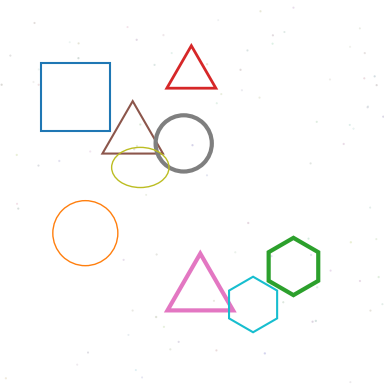[{"shape": "square", "thickness": 1.5, "radius": 0.45, "center": [0.196, 0.748]}, {"shape": "circle", "thickness": 1, "radius": 0.42, "center": [0.222, 0.394]}, {"shape": "hexagon", "thickness": 3, "radius": 0.37, "center": [0.762, 0.308]}, {"shape": "triangle", "thickness": 2, "radius": 0.37, "center": [0.497, 0.808]}, {"shape": "triangle", "thickness": 1.5, "radius": 0.45, "center": [0.345, 0.647]}, {"shape": "triangle", "thickness": 3, "radius": 0.49, "center": [0.52, 0.243]}, {"shape": "circle", "thickness": 3, "radius": 0.37, "center": [0.477, 0.628]}, {"shape": "oval", "thickness": 1, "radius": 0.37, "center": [0.364, 0.565]}, {"shape": "hexagon", "thickness": 1.5, "radius": 0.36, "center": [0.657, 0.209]}]